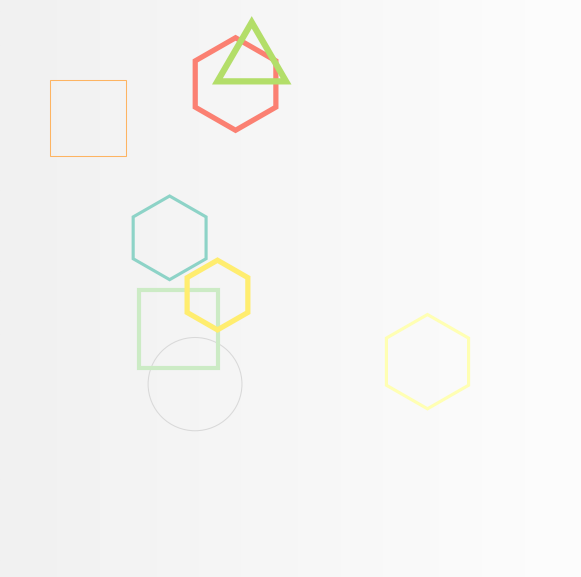[{"shape": "hexagon", "thickness": 1.5, "radius": 0.36, "center": [0.292, 0.587]}, {"shape": "hexagon", "thickness": 1.5, "radius": 0.41, "center": [0.735, 0.373]}, {"shape": "hexagon", "thickness": 2.5, "radius": 0.4, "center": [0.405, 0.854]}, {"shape": "square", "thickness": 0.5, "radius": 0.33, "center": [0.151, 0.795]}, {"shape": "triangle", "thickness": 3, "radius": 0.34, "center": [0.433, 0.892]}, {"shape": "circle", "thickness": 0.5, "radius": 0.4, "center": [0.336, 0.334]}, {"shape": "square", "thickness": 2, "radius": 0.34, "center": [0.307, 0.43]}, {"shape": "hexagon", "thickness": 2.5, "radius": 0.3, "center": [0.374, 0.488]}]